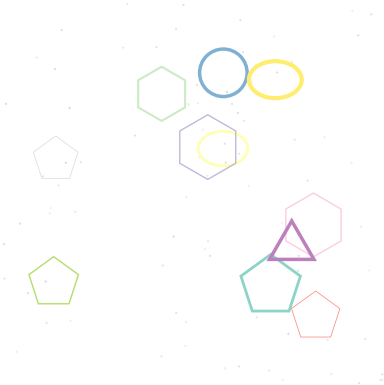[{"shape": "pentagon", "thickness": 2, "radius": 0.41, "center": [0.703, 0.258]}, {"shape": "oval", "thickness": 2, "radius": 0.32, "center": [0.579, 0.614]}, {"shape": "hexagon", "thickness": 1, "radius": 0.42, "center": [0.54, 0.618]}, {"shape": "pentagon", "thickness": 0.5, "radius": 0.33, "center": [0.82, 0.178]}, {"shape": "circle", "thickness": 2.5, "radius": 0.31, "center": [0.58, 0.811]}, {"shape": "pentagon", "thickness": 1, "radius": 0.34, "center": [0.139, 0.266]}, {"shape": "hexagon", "thickness": 1, "radius": 0.41, "center": [0.814, 0.416]}, {"shape": "pentagon", "thickness": 0.5, "radius": 0.31, "center": [0.145, 0.586]}, {"shape": "triangle", "thickness": 2.5, "radius": 0.33, "center": [0.758, 0.36]}, {"shape": "hexagon", "thickness": 1.5, "radius": 0.35, "center": [0.42, 0.756]}, {"shape": "oval", "thickness": 3, "radius": 0.34, "center": [0.715, 0.793]}]